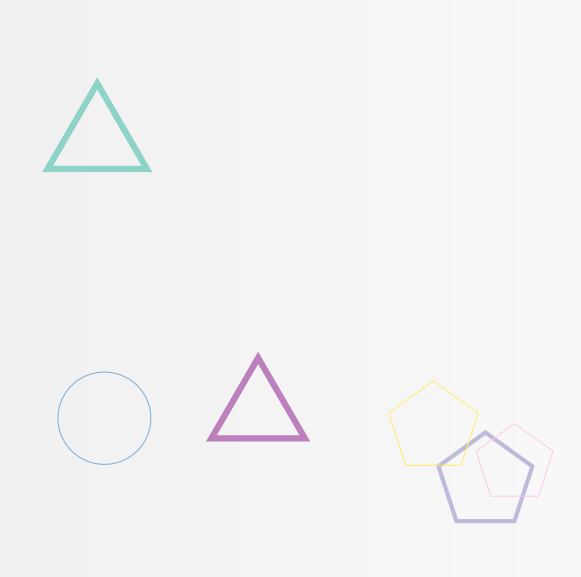[{"shape": "triangle", "thickness": 3, "radius": 0.49, "center": [0.167, 0.756]}, {"shape": "pentagon", "thickness": 2, "radius": 0.42, "center": [0.835, 0.165]}, {"shape": "circle", "thickness": 0.5, "radius": 0.4, "center": [0.18, 0.275]}, {"shape": "pentagon", "thickness": 0.5, "radius": 0.35, "center": [0.885, 0.196]}, {"shape": "triangle", "thickness": 3, "radius": 0.46, "center": [0.444, 0.286]}, {"shape": "pentagon", "thickness": 0.5, "radius": 0.4, "center": [0.746, 0.259]}]